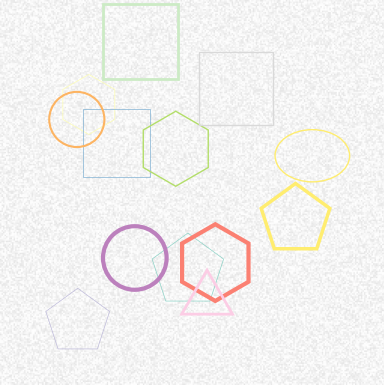[{"shape": "pentagon", "thickness": 0.5, "radius": 0.49, "center": [0.488, 0.297]}, {"shape": "hexagon", "thickness": 0.5, "radius": 0.39, "center": [0.231, 0.729]}, {"shape": "pentagon", "thickness": 0.5, "radius": 0.44, "center": [0.202, 0.164]}, {"shape": "hexagon", "thickness": 3, "radius": 0.5, "center": [0.559, 0.318]}, {"shape": "square", "thickness": 0.5, "radius": 0.44, "center": [0.303, 0.629]}, {"shape": "circle", "thickness": 1.5, "radius": 0.36, "center": [0.2, 0.69]}, {"shape": "hexagon", "thickness": 1, "radius": 0.49, "center": [0.457, 0.614]}, {"shape": "triangle", "thickness": 2, "radius": 0.38, "center": [0.538, 0.222]}, {"shape": "square", "thickness": 1, "radius": 0.48, "center": [0.613, 0.77]}, {"shape": "circle", "thickness": 3, "radius": 0.41, "center": [0.35, 0.33]}, {"shape": "square", "thickness": 2, "radius": 0.49, "center": [0.364, 0.893]}, {"shape": "oval", "thickness": 1, "radius": 0.48, "center": [0.811, 0.595]}, {"shape": "pentagon", "thickness": 2.5, "radius": 0.47, "center": [0.768, 0.43]}]